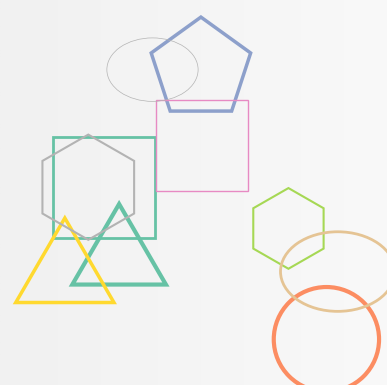[{"shape": "square", "thickness": 2, "radius": 0.66, "center": [0.269, 0.513]}, {"shape": "triangle", "thickness": 3, "radius": 0.7, "center": [0.307, 0.331]}, {"shape": "circle", "thickness": 3, "radius": 0.68, "center": [0.842, 0.119]}, {"shape": "pentagon", "thickness": 2.5, "radius": 0.67, "center": [0.519, 0.821]}, {"shape": "square", "thickness": 1, "radius": 0.59, "center": [0.521, 0.622]}, {"shape": "hexagon", "thickness": 1.5, "radius": 0.52, "center": [0.744, 0.407]}, {"shape": "triangle", "thickness": 2.5, "radius": 0.73, "center": [0.167, 0.287]}, {"shape": "oval", "thickness": 2, "radius": 0.74, "center": [0.872, 0.295]}, {"shape": "hexagon", "thickness": 1.5, "radius": 0.68, "center": [0.228, 0.514]}, {"shape": "oval", "thickness": 0.5, "radius": 0.59, "center": [0.394, 0.819]}]